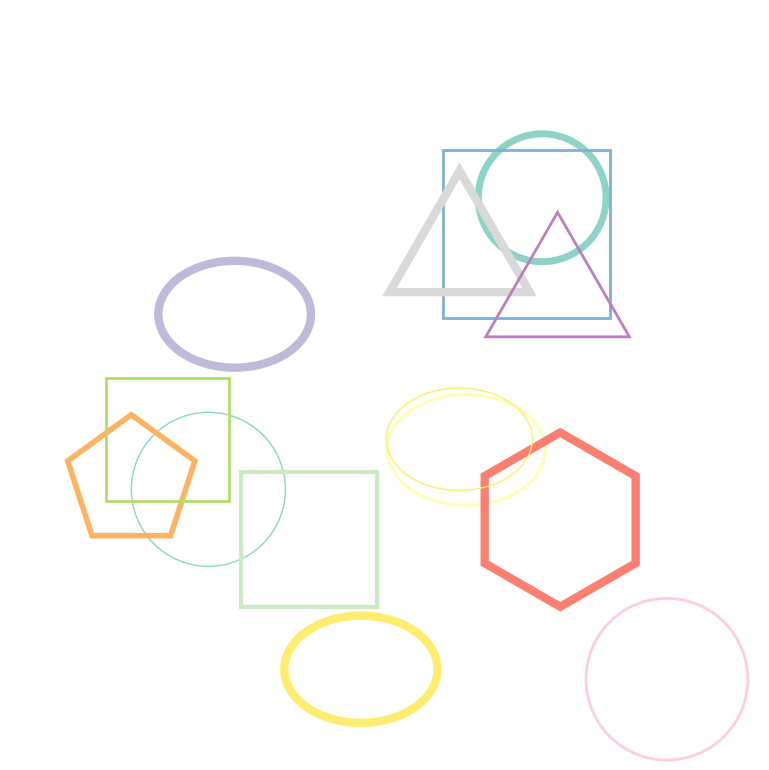[{"shape": "circle", "thickness": 2.5, "radius": 0.42, "center": [0.704, 0.743]}, {"shape": "circle", "thickness": 0.5, "radius": 0.5, "center": [0.271, 0.364]}, {"shape": "oval", "thickness": 1, "radius": 0.51, "center": [0.605, 0.416]}, {"shape": "oval", "thickness": 3, "radius": 0.5, "center": [0.305, 0.592]}, {"shape": "hexagon", "thickness": 3, "radius": 0.57, "center": [0.727, 0.325]}, {"shape": "square", "thickness": 1, "radius": 0.54, "center": [0.684, 0.696]}, {"shape": "pentagon", "thickness": 2, "radius": 0.43, "center": [0.17, 0.375]}, {"shape": "square", "thickness": 1, "radius": 0.4, "center": [0.217, 0.429]}, {"shape": "circle", "thickness": 1, "radius": 0.53, "center": [0.866, 0.118]}, {"shape": "triangle", "thickness": 3, "radius": 0.53, "center": [0.597, 0.673]}, {"shape": "triangle", "thickness": 1, "radius": 0.54, "center": [0.724, 0.616]}, {"shape": "square", "thickness": 1.5, "radius": 0.44, "center": [0.401, 0.3]}, {"shape": "oval", "thickness": 0.5, "radius": 0.47, "center": [0.596, 0.43]}, {"shape": "oval", "thickness": 3, "radius": 0.5, "center": [0.469, 0.131]}]